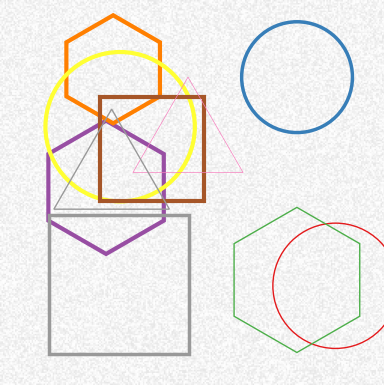[{"shape": "circle", "thickness": 1, "radius": 0.81, "center": [0.871, 0.258]}, {"shape": "circle", "thickness": 2.5, "radius": 0.72, "center": [0.772, 0.8]}, {"shape": "hexagon", "thickness": 1, "radius": 0.94, "center": [0.771, 0.273]}, {"shape": "hexagon", "thickness": 3, "radius": 0.87, "center": [0.276, 0.513]}, {"shape": "hexagon", "thickness": 3, "radius": 0.7, "center": [0.294, 0.82]}, {"shape": "circle", "thickness": 3, "radius": 0.97, "center": [0.312, 0.671]}, {"shape": "square", "thickness": 3, "radius": 0.68, "center": [0.396, 0.613]}, {"shape": "triangle", "thickness": 0.5, "radius": 0.83, "center": [0.488, 0.635]}, {"shape": "triangle", "thickness": 1, "radius": 0.87, "center": [0.29, 0.543]}, {"shape": "square", "thickness": 2.5, "radius": 0.91, "center": [0.309, 0.261]}]